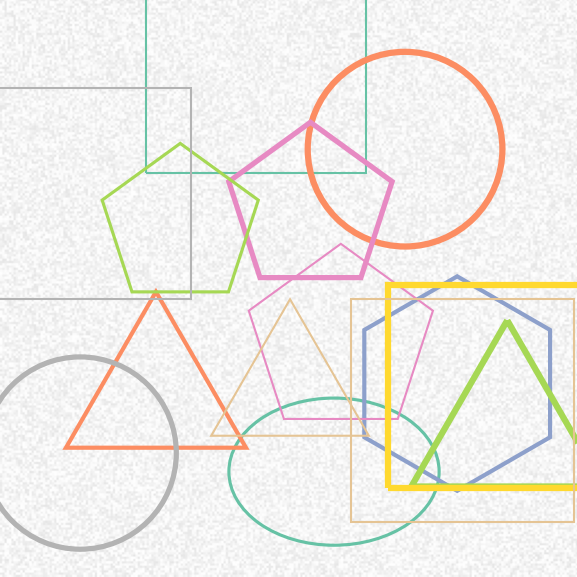[{"shape": "square", "thickness": 1, "radius": 0.95, "center": [0.443, 0.89]}, {"shape": "oval", "thickness": 1.5, "radius": 0.91, "center": [0.578, 0.182]}, {"shape": "circle", "thickness": 3, "radius": 0.84, "center": [0.701, 0.741]}, {"shape": "triangle", "thickness": 2, "radius": 0.9, "center": [0.27, 0.314]}, {"shape": "hexagon", "thickness": 2, "radius": 0.93, "center": [0.792, 0.335]}, {"shape": "pentagon", "thickness": 2.5, "radius": 0.74, "center": [0.538, 0.639]}, {"shape": "pentagon", "thickness": 1, "radius": 0.84, "center": [0.59, 0.409]}, {"shape": "pentagon", "thickness": 1.5, "radius": 0.71, "center": [0.312, 0.609]}, {"shape": "triangle", "thickness": 3, "radius": 0.96, "center": [0.878, 0.253]}, {"shape": "square", "thickness": 3, "radius": 0.88, "center": [0.847, 0.329]}, {"shape": "square", "thickness": 1, "radius": 0.97, "center": [0.801, 0.288]}, {"shape": "triangle", "thickness": 1, "radius": 0.79, "center": [0.502, 0.323]}, {"shape": "circle", "thickness": 2.5, "radius": 0.83, "center": [0.139, 0.215]}, {"shape": "square", "thickness": 1, "radius": 0.91, "center": [0.149, 0.663]}]